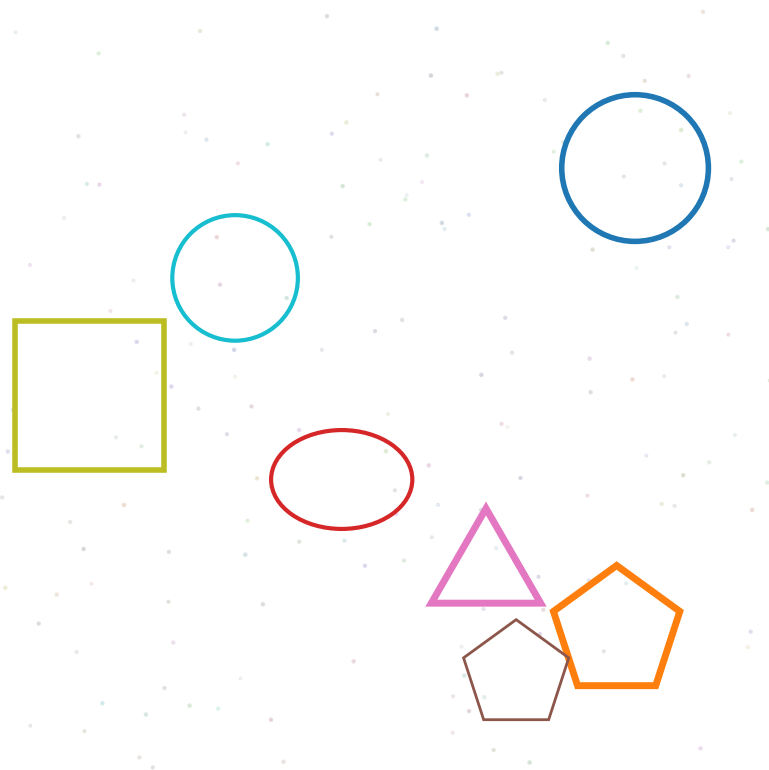[{"shape": "circle", "thickness": 2, "radius": 0.48, "center": [0.825, 0.782]}, {"shape": "pentagon", "thickness": 2.5, "radius": 0.43, "center": [0.801, 0.179]}, {"shape": "oval", "thickness": 1.5, "radius": 0.46, "center": [0.444, 0.377]}, {"shape": "pentagon", "thickness": 1, "radius": 0.36, "center": [0.67, 0.123]}, {"shape": "triangle", "thickness": 2.5, "radius": 0.41, "center": [0.631, 0.258]}, {"shape": "square", "thickness": 2, "radius": 0.48, "center": [0.116, 0.486]}, {"shape": "circle", "thickness": 1.5, "radius": 0.41, "center": [0.305, 0.639]}]